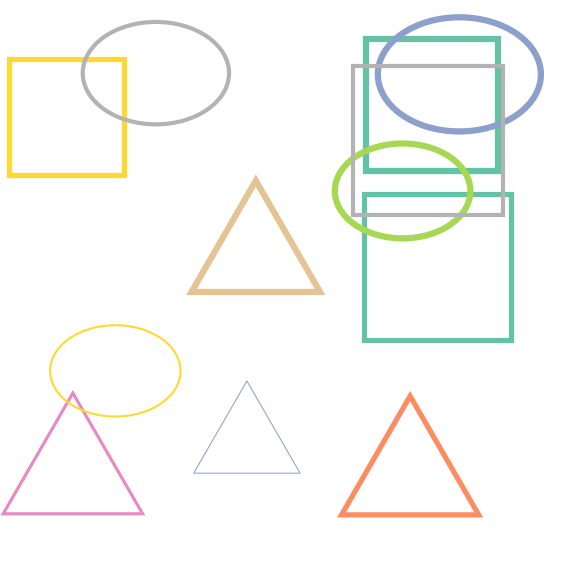[{"shape": "square", "thickness": 2.5, "radius": 0.63, "center": [0.758, 0.537]}, {"shape": "square", "thickness": 3, "radius": 0.57, "center": [0.748, 0.817]}, {"shape": "triangle", "thickness": 2.5, "radius": 0.69, "center": [0.71, 0.176]}, {"shape": "oval", "thickness": 3, "radius": 0.71, "center": [0.795, 0.87]}, {"shape": "triangle", "thickness": 0.5, "radius": 0.53, "center": [0.428, 0.233]}, {"shape": "triangle", "thickness": 1.5, "radius": 0.7, "center": [0.126, 0.179]}, {"shape": "oval", "thickness": 3, "radius": 0.59, "center": [0.697, 0.669]}, {"shape": "oval", "thickness": 1, "radius": 0.56, "center": [0.2, 0.357]}, {"shape": "square", "thickness": 2.5, "radius": 0.5, "center": [0.115, 0.796]}, {"shape": "triangle", "thickness": 3, "radius": 0.64, "center": [0.443, 0.558]}, {"shape": "oval", "thickness": 2, "radius": 0.63, "center": [0.27, 0.872]}, {"shape": "square", "thickness": 2, "radius": 0.65, "center": [0.741, 0.756]}]